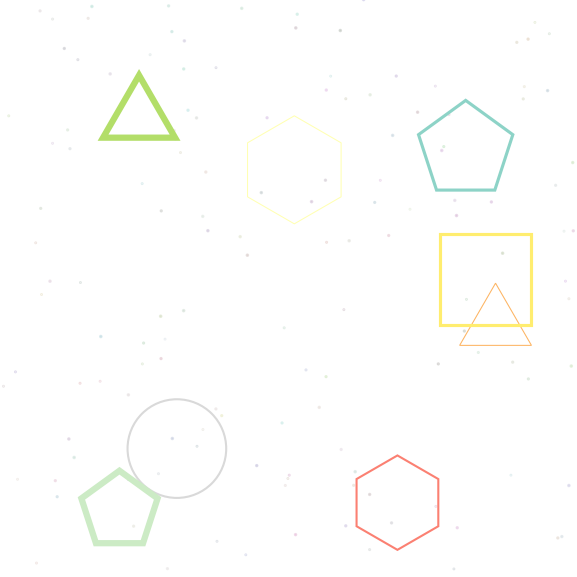[{"shape": "pentagon", "thickness": 1.5, "radius": 0.43, "center": [0.806, 0.739]}, {"shape": "hexagon", "thickness": 0.5, "radius": 0.47, "center": [0.51, 0.705]}, {"shape": "hexagon", "thickness": 1, "radius": 0.41, "center": [0.688, 0.129]}, {"shape": "triangle", "thickness": 0.5, "radius": 0.36, "center": [0.858, 0.437]}, {"shape": "triangle", "thickness": 3, "radius": 0.36, "center": [0.241, 0.797]}, {"shape": "circle", "thickness": 1, "radius": 0.43, "center": [0.306, 0.222]}, {"shape": "pentagon", "thickness": 3, "radius": 0.35, "center": [0.207, 0.115]}, {"shape": "square", "thickness": 1.5, "radius": 0.4, "center": [0.841, 0.515]}]